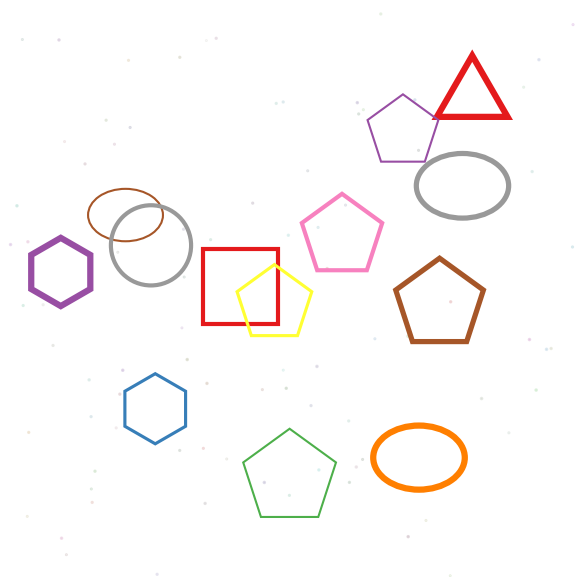[{"shape": "triangle", "thickness": 3, "radius": 0.35, "center": [0.818, 0.832]}, {"shape": "square", "thickness": 2, "radius": 0.32, "center": [0.417, 0.503]}, {"shape": "hexagon", "thickness": 1.5, "radius": 0.3, "center": [0.269, 0.291]}, {"shape": "pentagon", "thickness": 1, "radius": 0.42, "center": [0.501, 0.172]}, {"shape": "pentagon", "thickness": 1, "radius": 0.32, "center": [0.698, 0.771]}, {"shape": "hexagon", "thickness": 3, "radius": 0.3, "center": [0.105, 0.528]}, {"shape": "oval", "thickness": 3, "radius": 0.4, "center": [0.726, 0.207]}, {"shape": "pentagon", "thickness": 1.5, "radius": 0.34, "center": [0.475, 0.473]}, {"shape": "oval", "thickness": 1, "radius": 0.32, "center": [0.217, 0.627]}, {"shape": "pentagon", "thickness": 2.5, "radius": 0.4, "center": [0.761, 0.472]}, {"shape": "pentagon", "thickness": 2, "radius": 0.37, "center": [0.592, 0.59]}, {"shape": "oval", "thickness": 2.5, "radius": 0.4, "center": [0.801, 0.677]}, {"shape": "circle", "thickness": 2, "radius": 0.35, "center": [0.261, 0.574]}]